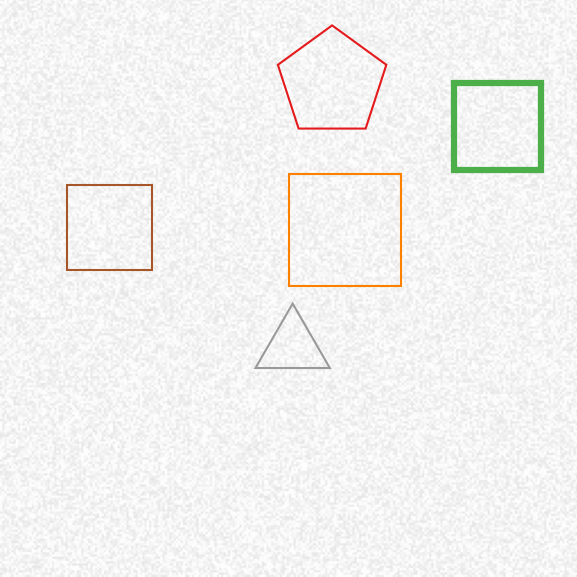[{"shape": "pentagon", "thickness": 1, "radius": 0.49, "center": [0.575, 0.856]}, {"shape": "square", "thickness": 3, "radius": 0.38, "center": [0.861, 0.78]}, {"shape": "square", "thickness": 1, "radius": 0.49, "center": [0.598, 0.601]}, {"shape": "square", "thickness": 1, "radius": 0.37, "center": [0.19, 0.605]}, {"shape": "triangle", "thickness": 1, "radius": 0.37, "center": [0.507, 0.399]}]